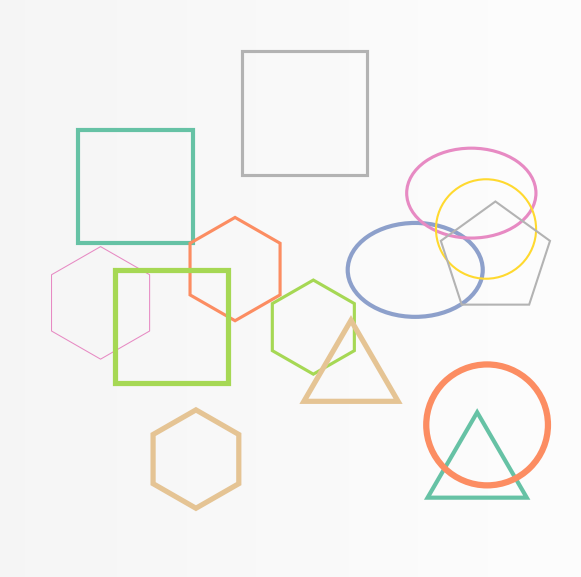[{"shape": "square", "thickness": 2, "radius": 0.49, "center": [0.233, 0.676]}, {"shape": "triangle", "thickness": 2, "radius": 0.49, "center": [0.821, 0.187]}, {"shape": "circle", "thickness": 3, "radius": 0.52, "center": [0.838, 0.263]}, {"shape": "hexagon", "thickness": 1.5, "radius": 0.45, "center": [0.404, 0.533]}, {"shape": "oval", "thickness": 2, "radius": 0.58, "center": [0.714, 0.532]}, {"shape": "oval", "thickness": 1.5, "radius": 0.56, "center": [0.811, 0.665]}, {"shape": "hexagon", "thickness": 0.5, "radius": 0.49, "center": [0.173, 0.475]}, {"shape": "square", "thickness": 2.5, "radius": 0.49, "center": [0.295, 0.434]}, {"shape": "hexagon", "thickness": 1.5, "radius": 0.41, "center": [0.539, 0.433]}, {"shape": "circle", "thickness": 1, "radius": 0.43, "center": [0.836, 0.603]}, {"shape": "triangle", "thickness": 2.5, "radius": 0.47, "center": [0.604, 0.351]}, {"shape": "hexagon", "thickness": 2.5, "radius": 0.43, "center": [0.337, 0.204]}, {"shape": "pentagon", "thickness": 1, "radius": 0.49, "center": [0.852, 0.552]}, {"shape": "square", "thickness": 1.5, "radius": 0.54, "center": [0.524, 0.804]}]